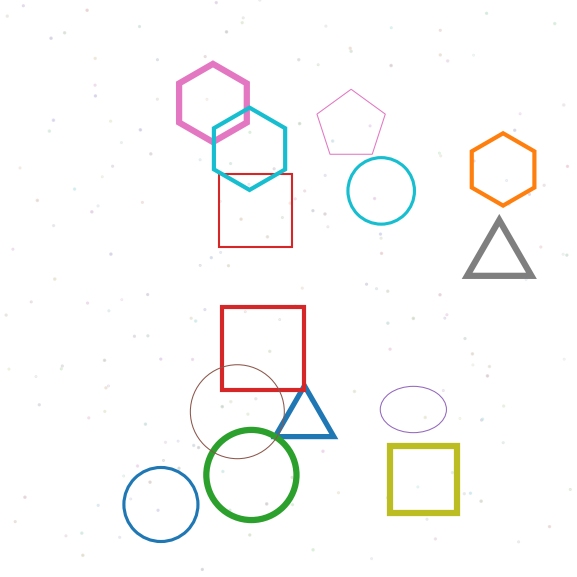[{"shape": "triangle", "thickness": 2.5, "radius": 0.29, "center": [0.527, 0.272]}, {"shape": "circle", "thickness": 1.5, "radius": 0.32, "center": [0.279, 0.126]}, {"shape": "hexagon", "thickness": 2, "radius": 0.31, "center": [0.871, 0.706]}, {"shape": "circle", "thickness": 3, "radius": 0.39, "center": [0.435, 0.177]}, {"shape": "square", "thickness": 2, "radius": 0.36, "center": [0.455, 0.395]}, {"shape": "square", "thickness": 1, "radius": 0.32, "center": [0.442, 0.634]}, {"shape": "oval", "thickness": 0.5, "radius": 0.29, "center": [0.716, 0.29]}, {"shape": "circle", "thickness": 0.5, "radius": 0.41, "center": [0.411, 0.286]}, {"shape": "hexagon", "thickness": 3, "radius": 0.34, "center": [0.369, 0.821]}, {"shape": "pentagon", "thickness": 0.5, "radius": 0.31, "center": [0.608, 0.782]}, {"shape": "triangle", "thickness": 3, "radius": 0.32, "center": [0.865, 0.554]}, {"shape": "square", "thickness": 3, "radius": 0.29, "center": [0.734, 0.169]}, {"shape": "circle", "thickness": 1.5, "radius": 0.29, "center": [0.66, 0.669]}, {"shape": "hexagon", "thickness": 2, "radius": 0.36, "center": [0.432, 0.741]}]